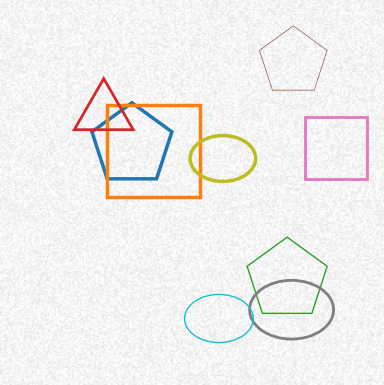[{"shape": "pentagon", "thickness": 2.5, "radius": 0.55, "center": [0.343, 0.624]}, {"shape": "square", "thickness": 2.5, "radius": 0.6, "center": [0.398, 0.608]}, {"shape": "pentagon", "thickness": 1, "radius": 0.55, "center": [0.746, 0.275]}, {"shape": "triangle", "thickness": 2, "radius": 0.44, "center": [0.269, 0.707]}, {"shape": "pentagon", "thickness": 0.5, "radius": 0.46, "center": [0.762, 0.841]}, {"shape": "square", "thickness": 2, "radius": 0.4, "center": [0.873, 0.614]}, {"shape": "oval", "thickness": 2, "radius": 0.55, "center": [0.757, 0.196]}, {"shape": "oval", "thickness": 2.5, "radius": 0.43, "center": [0.579, 0.588]}, {"shape": "oval", "thickness": 1, "radius": 0.45, "center": [0.569, 0.173]}]